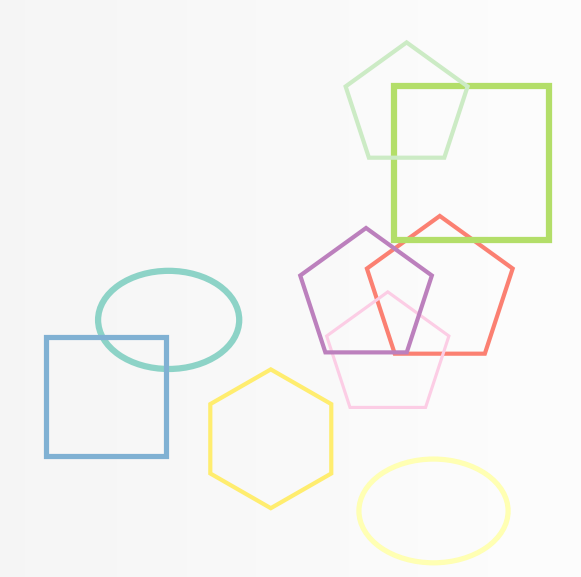[{"shape": "oval", "thickness": 3, "radius": 0.61, "center": [0.29, 0.445]}, {"shape": "oval", "thickness": 2.5, "radius": 0.64, "center": [0.746, 0.114]}, {"shape": "pentagon", "thickness": 2, "radius": 0.66, "center": [0.757, 0.493]}, {"shape": "square", "thickness": 2.5, "radius": 0.51, "center": [0.182, 0.313]}, {"shape": "square", "thickness": 3, "radius": 0.67, "center": [0.811, 0.716]}, {"shape": "pentagon", "thickness": 1.5, "radius": 0.55, "center": [0.667, 0.383]}, {"shape": "pentagon", "thickness": 2, "radius": 0.6, "center": [0.63, 0.485]}, {"shape": "pentagon", "thickness": 2, "radius": 0.55, "center": [0.7, 0.815]}, {"shape": "hexagon", "thickness": 2, "radius": 0.6, "center": [0.466, 0.239]}]